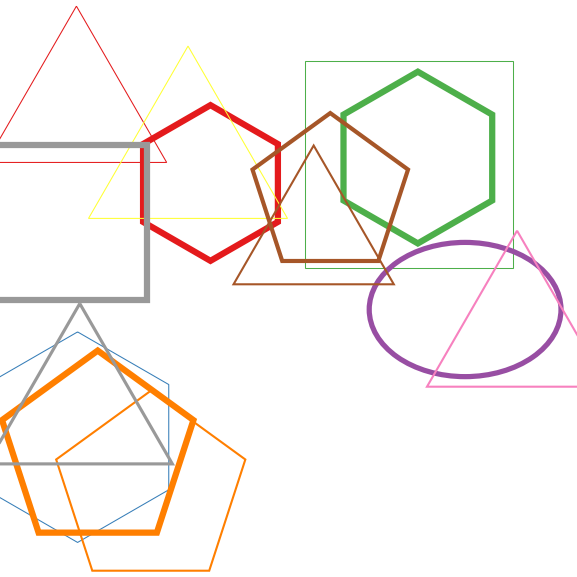[{"shape": "triangle", "thickness": 0.5, "radius": 0.9, "center": [0.132, 0.808]}, {"shape": "hexagon", "thickness": 3, "radius": 0.67, "center": [0.364, 0.682]}, {"shape": "hexagon", "thickness": 0.5, "radius": 0.91, "center": [0.134, 0.242]}, {"shape": "hexagon", "thickness": 3, "radius": 0.74, "center": [0.724, 0.726]}, {"shape": "square", "thickness": 0.5, "radius": 0.9, "center": [0.708, 0.715]}, {"shape": "oval", "thickness": 2.5, "radius": 0.83, "center": [0.805, 0.463]}, {"shape": "pentagon", "thickness": 1, "radius": 0.86, "center": [0.261, 0.15]}, {"shape": "pentagon", "thickness": 3, "radius": 0.87, "center": [0.169, 0.218]}, {"shape": "triangle", "thickness": 0.5, "radius": 0.99, "center": [0.326, 0.72]}, {"shape": "triangle", "thickness": 1, "radius": 0.8, "center": [0.543, 0.587]}, {"shape": "pentagon", "thickness": 2, "radius": 0.71, "center": [0.572, 0.662]}, {"shape": "triangle", "thickness": 1, "radius": 0.9, "center": [0.895, 0.42]}, {"shape": "square", "thickness": 3, "radius": 0.67, "center": [0.12, 0.614]}, {"shape": "triangle", "thickness": 1.5, "radius": 0.93, "center": [0.138, 0.288]}]